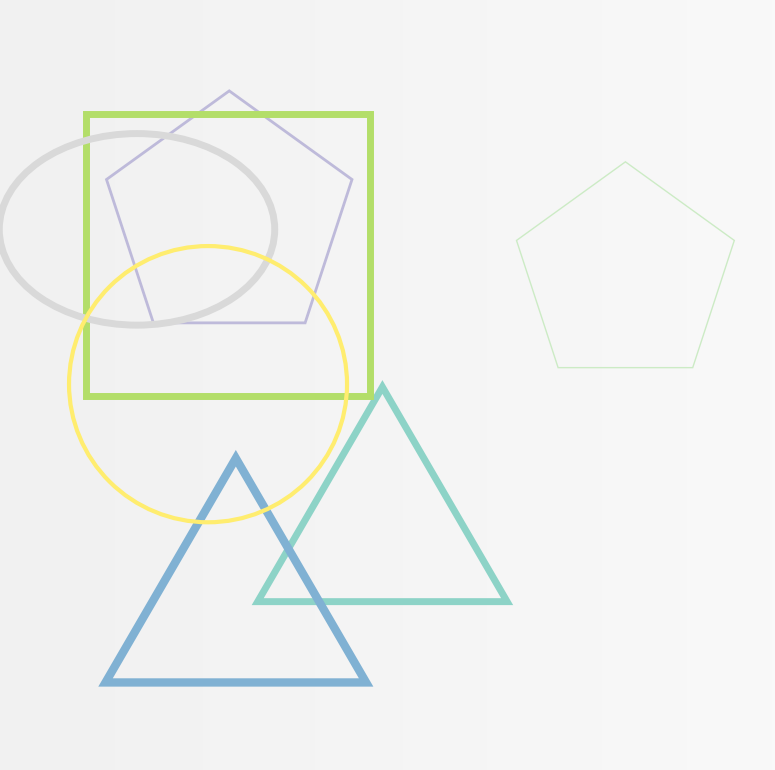[{"shape": "triangle", "thickness": 2.5, "radius": 0.93, "center": [0.493, 0.312]}, {"shape": "pentagon", "thickness": 1, "radius": 0.83, "center": [0.296, 0.715]}, {"shape": "triangle", "thickness": 3, "radius": 0.97, "center": [0.304, 0.211]}, {"shape": "square", "thickness": 2.5, "radius": 0.92, "center": [0.294, 0.669]}, {"shape": "oval", "thickness": 2.5, "radius": 0.89, "center": [0.177, 0.702]}, {"shape": "pentagon", "thickness": 0.5, "radius": 0.74, "center": [0.807, 0.642]}, {"shape": "circle", "thickness": 1.5, "radius": 0.9, "center": [0.268, 0.501]}]